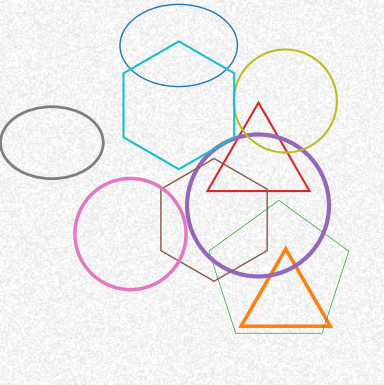[{"shape": "oval", "thickness": 1, "radius": 0.76, "center": [0.464, 0.882]}, {"shape": "triangle", "thickness": 2.5, "radius": 0.67, "center": [0.742, 0.22]}, {"shape": "pentagon", "thickness": 0.5, "radius": 0.95, "center": [0.724, 0.289]}, {"shape": "triangle", "thickness": 1.5, "radius": 0.77, "center": [0.671, 0.58]}, {"shape": "circle", "thickness": 3, "radius": 0.92, "center": [0.67, 0.466]}, {"shape": "hexagon", "thickness": 1, "radius": 0.8, "center": [0.556, 0.429]}, {"shape": "circle", "thickness": 2.5, "radius": 0.72, "center": [0.339, 0.392]}, {"shape": "oval", "thickness": 2, "radius": 0.67, "center": [0.135, 0.629]}, {"shape": "circle", "thickness": 1.5, "radius": 0.67, "center": [0.741, 0.738]}, {"shape": "hexagon", "thickness": 1.5, "radius": 0.83, "center": [0.465, 0.726]}]